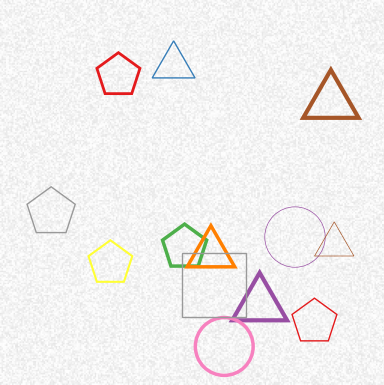[{"shape": "pentagon", "thickness": 2, "radius": 0.29, "center": [0.308, 0.804]}, {"shape": "pentagon", "thickness": 1, "radius": 0.31, "center": [0.817, 0.164]}, {"shape": "triangle", "thickness": 1, "radius": 0.32, "center": [0.451, 0.83]}, {"shape": "pentagon", "thickness": 2.5, "radius": 0.3, "center": [0.479, 0.358]}, {"shape": "circle", "thickness": 0.5, "radius": 0.39, "center": [0.766, 0.384]}, {"shape": "triangle", "thickness": 3, "radius": 0.41, "center": [0.674, 0.209]}, {"shape": "triangle", "thickness": 2.5, "radius": 0.36, "center": [0.548, 0.343]}, {"shape": "pentagon", "thickness": 1.5, "radius": 0.3, "center": [0.287, 0.316]}, {"shape": "triangle", "thickness": 0.5, "radius": 0.3, "center": [0.868, 0.365]}, {"shape": "triangle", "thickness": 3, "radius": 0.42, "center": [0.859, 0.735]}, {"shape": "circle", "thickness": 2.5, "radius": 0.38, "center": [0.582, 0.1]}, {"shape": "pentagon", "thickness": 1, "radius": 0.33, "center": [0.133, 0.449]}, {"shape": "square", "thickness": 1, "radius": 0.42, "center": [0.555, 0.26]}]